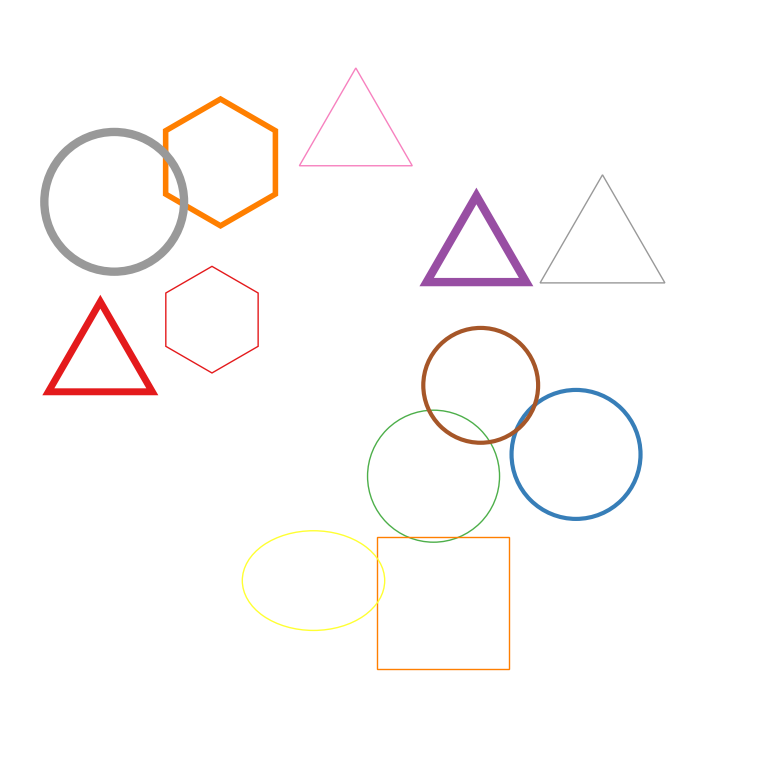[{"shape": "hexagon", "thickness": 0.5, "radius": 0.35, "center": [0.275, 0.585]}, {"shape": "triangle", "thickness": 2.5, "radius": 0.39, "center": [0.13, 0.53]}, {"shape": "circle", "thickness": 1.5, "radius": 0.42, "center": [0.748, 0.41]}, {"shape": "circle", "thickness": 0.5, "radius": 0.43, "center": [0.563, 0.382]}, {"shape": "triangle", "thickness": 3, "radius": 0.37, "center": [0.619, 0.671]}, {"shape": "hexagon", "thickness": 2, "radius": 0.41, "center": [0.286, 0.789]}, {"shape": "square", "thickness": 0.5, "radius": 0.43, "center": [0.575, 0.217]}, {"shape": "oval", "thickness": 0.5, "radius": 0.46, "center": [0.407, 0.246]}, {"shape": "circle", "thickness": 1.5, "radius": 0.37, "center": [0.624, 0.5]}, {"shape": "triangle", "thickness": 0.5, "radius": 0.42, "center": [0.462, 0.827]}, {"shape": "circle", "thickness": 3, "radius": 0.45, "center": [0.148, 0.738]}, {"shape": "triangle", "thickness": 0.5, "radius": 0.47, "center": [0.782, 0.679]}]